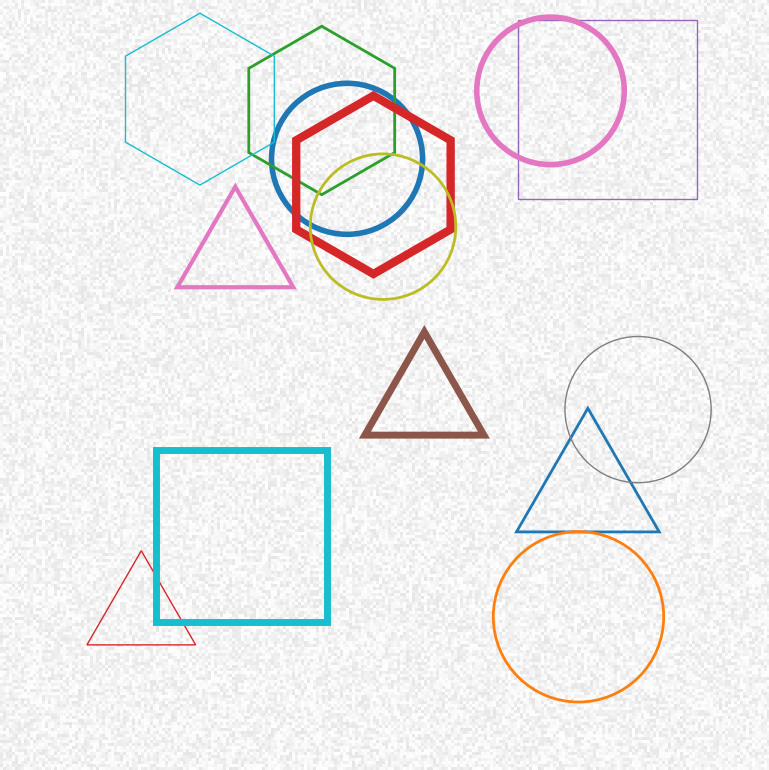[{"shape": "triangle", "thickness": 1, "radius": 0.54, "center": [0.763, 0.363]}, {"shape": "circle", "thickness": 2, "radius": 0.49, "center": [0.451, 0.794]}, {"shape": "circle", "thickness": 1, "radius": 0.55, "center": [0.751, 0.199]}, {"shape": "hexagon", "thickness": 1, "radius": 0.55, "center": [0.418, 0.857]}, {"shape": "triangle", "thickness": 0.5, "radius": 0.41, "center": [0.183, 0.203]}, {"shape": "hexagon", "thickness": 3, "radius": 0.58, "center": [0.485, 0.76]}, {"shape": "square", "thickness": 0.5, "radius": 0.58, "center": [0.789, 0.858]}, {"shape": "triangle", "thickness": 2.5, "radius": 0.45, "center": [0.551, 0.48]}, {"shape": "triangle", "thickness": 1.5, "radius": 0.43, "center": [0.306, 0.67]}, {"shape": "circle", "thickness": 2, "radius": 0.48, "center": [0.715, 0.882]}, {"shape": "circle", "thickness": 0.5, "radius": 0.47, "center": [0.829, 0.468]}, {"shape": "circle", "thickness": 1, "radius": 0.47, "center": [0.497, 0.706]}, {"shape": "square", "thickness": 2.5, "radius": 0.56, "center": [0.314, 0.304]}, {"shape": "hexagon", "thickness": 0.5, "radius": 0.56, "center": [0.26, 0.871]}]